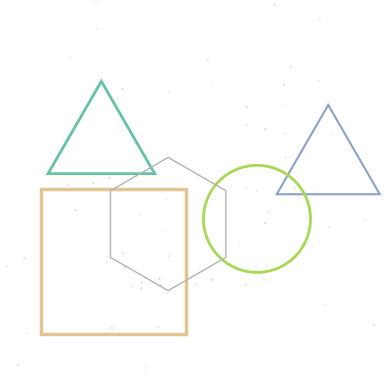[{"shape": "triangle", "thickness": 2, "radius": 0.8, "center": [0.263, 0.629]}, {"shape": "triangle", "thickness": 1.5, "radius": 0.77, "center": [0.853, 0.573]}, {"shape": "circle", "thickness": 2, "radius": 0.7, "center": [0.667, 0.431]}, {"shape": "square", "thickness": 2.5, "radius": 0.94, "center": [0.295, 0.32]}, {"shape": "hexagon", "thickness": 1, "radius": 0.87, "center": [0.437, 0.418]}]